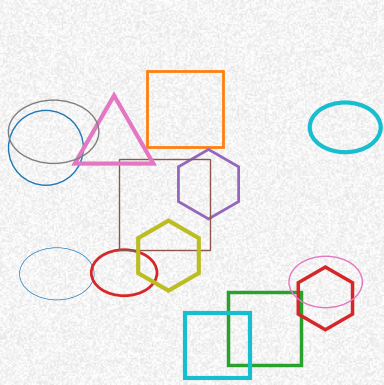[{"shape": "oval", "thickness": 0.5, "radius": 0.48, "center": [0.148, 0.289]}, {"shape": "circle", "thickness": 1, "radius": 0.49, "center": [0.119, 0.616]}, {"shape": "square", "thickness": 2, "radius": 0.49, "center": [0.48, 0.716]}, {"shape": "square", "thickness": 2.5, "radius": 0.47, "center": [0.687, 0.146]}, {"shape": "oval", "thickness": 2, "radius": 0.43, "center": [0.322, 0.292]}, {"shape": "hexagon", "thickness": 2.5, "radius": 0.41, "center": [0.845, 0.225]}, {"shape": "hexagon", "thickness": 2, "radius": 0.45, "center": [0.542, 0.522]}, {"shape": "square", "thickness": 1, "radius": 0.59, "center": [0.427, 0.468]}, {"shape": "oval", "thickness": 1, "radius": 0.48, "center": [0.846, 0.268]}, {"shape": "triangle", "thickness": 3, "radius": 0.59, "center": [0.296, 0.634]}, {"shape": "oval", "thickness": 1, "radius": 0.59, "center": [0.139, 0.658]}, {"shape": "hexagon", "thickness": 3, "radius": 0.45, "center": [0.438, 0.336]}, {"shape": "square", "thickness": 3, "radius": 0.43, "center": [0.565, 0.103]}, {"shape": "oval", "thickness": 3, "radius": 0.46, "center": [0.897, 0.669]}]